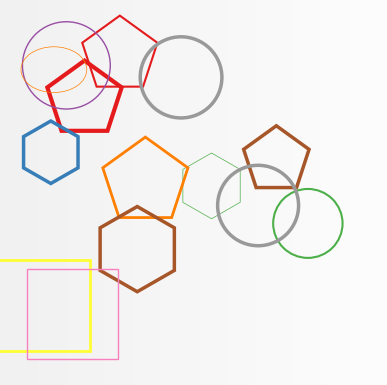[{"shape": "pentagon", "thickness": 3, "radius": 0.5, "center": [0.218, 0.742]}, {"shape": "pentagon", "thickness": 1.5, "radius": 0.51, "center": [0.309, 0.857]}, {"shape": "hexagon", "thickness": 2.5, "radius": 0.41, "center": [0.131, 0.605]}, {"shape": "hexagon", "thickness": 0.5, "radius": 0.43, "center": [0.546, 0.517]}, {"shape": "circle", "thickness": 1.5, "radius": 0.45, "center": [0.794, 0.42]}, {"shape": "circle", "thickness": 1, "radius": 0.57, "center": [0.171, 0.83]}, {"shape": "pentagon", "thickness": 2, "radius": 0.58, "center": [0.375, 0.528]}, {"shape": "oval", "thickness": 0.5, "radius": 0.42, "center": [0.139, 0.819]}, {"shape": "square", "thickness": 2, "radius": 0.59, "center": [0.114, 0.206]}, {"shape": "hexagon", "thickness": 2.5, "radius": 0.55, "center": [0.354, 0.353]}, {"shape": "pentagon", "thickness": 2.5, "radius": 0.44, "center": [0.713, 0.585]}, {"shape": "square", "thickness": 1, "radius": 0.59, "center": [0.187, 0.184]}, {"shape": "circle", "thickness": 2.5, "radius": 0.53, "center": [0.467, 0.799]}, {"shape": "circle", "thickness": 2.5, "radius": 0.52, "center": [0.666, 0.466]}]